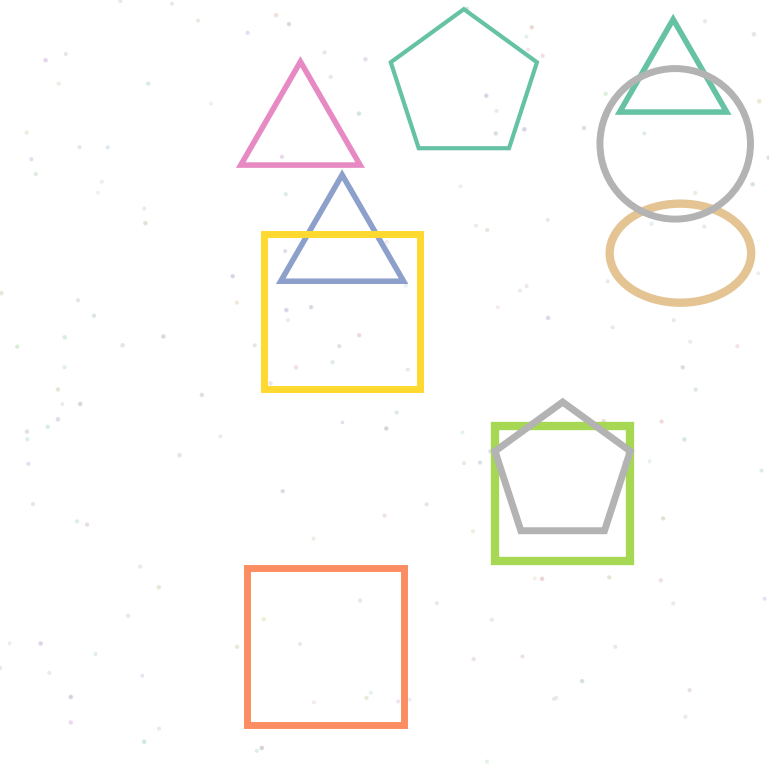[{"shape": "pentagon", "thickness": 1.5, "radius": 0.5, "center": [0.602, 0.888]}, {"shape": "triangle", "thickness": 2, "radius": 0.4, "center": [0.874, 0.895]}, {"shape": "square", "thickness": 2.5, "radius": 0.51, "center": [0.423, 0.16]}, {"shape": "triangle", "thickness": 2, "radius": 0.46, "center": [0.444, 0.681]}, {"shape": "triangle", "thickness": 2, "radius": 0.45, "center": [0.39, 0.83]}, {"shape": "square", "thickness": 3, "radius": 0.44, "center": [0.731, 0.359]}, {"shape": "square", "thickness": 2.5, "radius": 0.51, "center": [0.444, 0.595]}, {"shape": "oval", "thickness": 3, "radius": 0.46, "center": [0.884, 0.671]}, {"shape": "circle", "thickness": 2.5, "radius": 0.49, "center": [0.877, 0.813]}, {"shape": "pentagon", "thickness": 2.5, "radius": 0.46, "center": [0.731, 0.385]}]